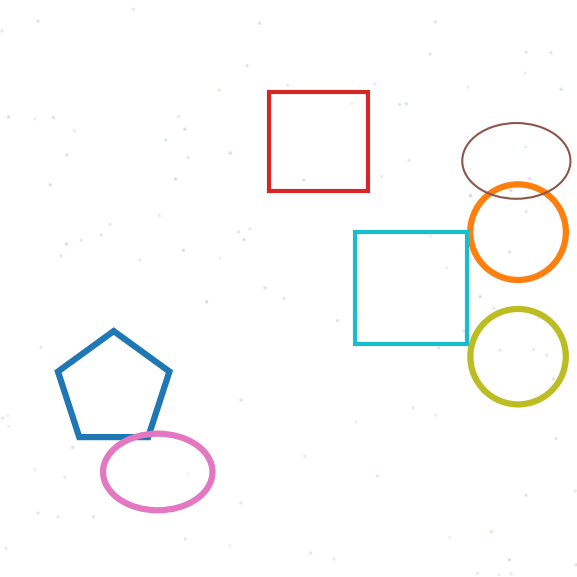[{"shape": "pentagon", "thickness": 3, "radius": 0.51, "center": [0.197, 0.324]}, {"shape": "circle", "thickness": 3, "radius": 0.41, "center": [0.897, 0.597]}, {"shape": "square", "thickness": 2, "radius": 0.43, "center": [0.551, 0.754]}, {"shape": "oval", "thickness": 1, "radius": 0.47, "center": [0.894, 0.721]}, {"shape": "oval", "thickness": 3, "radius": 0.47, "center": [0.273, 0.182]}, {"shape": "circle", "thickness": 3, "radius": 0.41, "center": [0.897, 0.382]}, {"shape": "square", "thickness": 2, "radius": 0.49, "center": [0.712, 0.5]}]